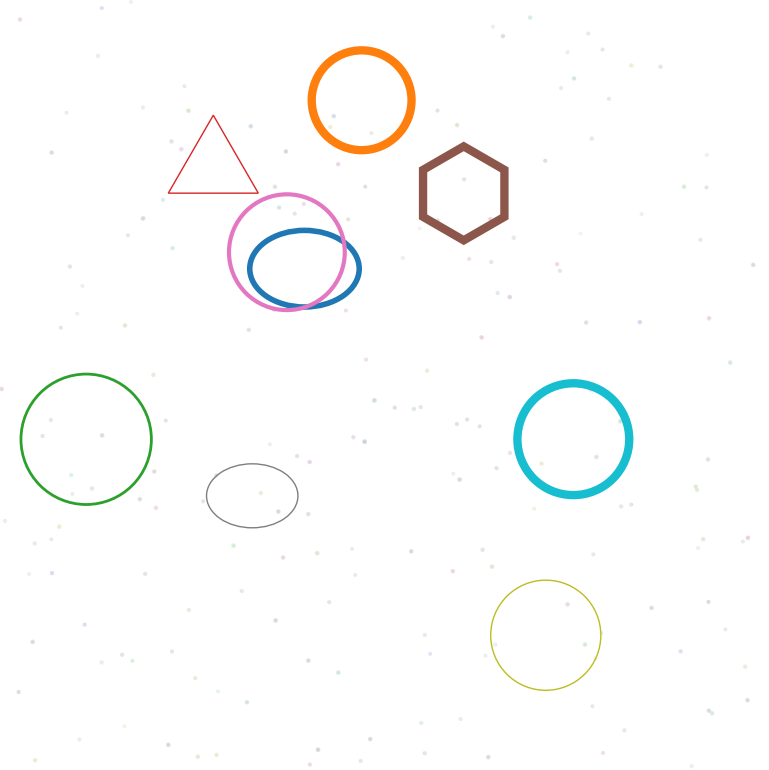[{"shape": "oval", "thickness": 2, "radius": 0.36, "center": [0.395, 0.651]}, {"shape": "circle", "thickness": 3, "radius": 0.32, "center": [0.47, 0.87]}, {"shape": "circle", "thickness": 1, "radius": 0.42, "center": [0.112, 0.429]}, {"shape": "triangle", "thickness": 0.5, "radius": 0.34, "center": [0.277, 0.783]}, {"shape": "hexagon", "thickness": 3, "radius": 0.31, "center": [0.602, 0.749]}, {"shape": "circle", "thickness": 1.5, "radius": 0.38, "center": [0.373, 0.672]}, {"shape": "oval", "thickness": 0.5, "radius": 0.3, "center": [0.328, 0.356]}, {"shape": "circle", "thickness": 0.5, "radius": 0.36, "center": [0.709, 0.175]}, {"shape": "circle", "thickness": 3, "radius": 0.36, "center": [0.745, 0.43]}]